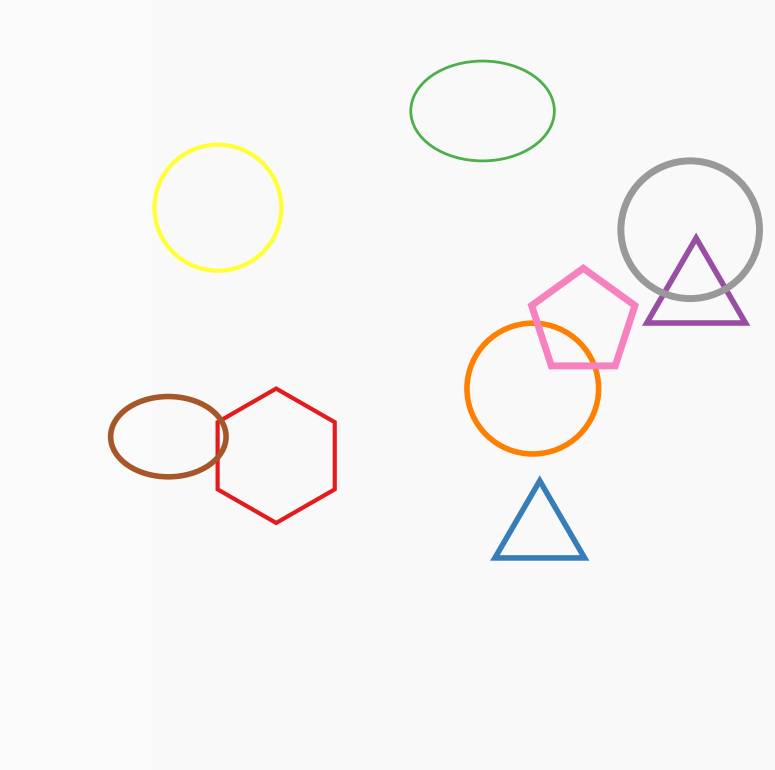[{"shape": "hexagon", "thickness": 1.5, "radius": 0.44, "center": [0.356, 0.408]}, {"shape": "triangle", "thickness": 2, "radius": 0.33, "center": [0.696, 0.309]}, {"shape": "oval", "thickness": 1, "radius": 0.46, "center": [0.623, 0.856]}, {"shape": "triangle", "thickness": 2, "radius": 0.37, "center": [0.898, 0.617]}, {"shape": "circle", "thickness": 2, "radius": 0.42, "center": [0.687, 0.495]}, {"shape": "circle", "thickness": 1.5, "radius": 0.41, "center": [0.281, 0.73]}, {"shape": "oval", "thickness": 2, "radius": 0.37, "center": [0.217, 0.433]}, {"shape": "pentagon", "thickness": 2.5, "radius": 0.35, "center": [0.753, 0.582]}, {"shape": "circle", "thickness": 2.5, "radius": 0.45, "center": [0.891, 0.702]}]